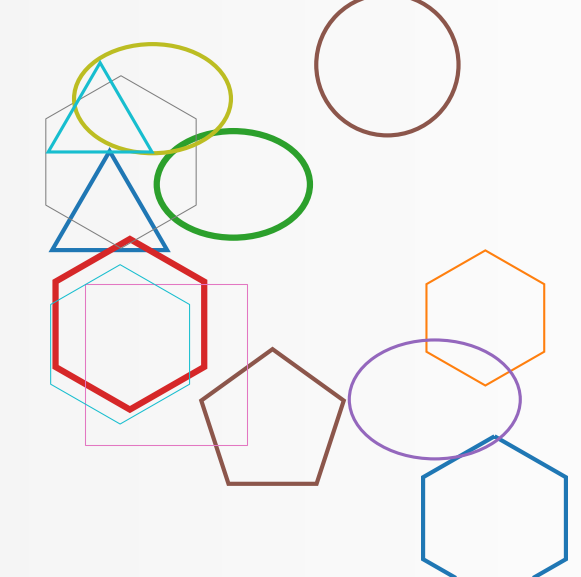[{"shape": "hexagon", "thickness": 2, "radius": 0.71, "center": [0.851, 0.102]}, {"shape": "triangle", "thickness": 2, "radius": 0.57, "center": [0.189, 0.623]}, {"shape": "hexagon", "thickness": 1, "radius": 0.58, "center": [0.835, 0.449]}, {"shape": "oval", "thickness": 3, "radius": 0.66, "center": [0.401, 0.68]}, {"shape": "hexagon", "thickness": 3, "radius": 0.74, "center": [0.223, 0.438]}, {"shape": "oval", "thickness": 1.5, "radius": 0.74, "center": [0.748, 0.307]}, {"shape": "pentagon", "thickness": 2, "radius": 0.64, "center": [0.469, 0.266]}, {"shape": "circle", "thickness": 2, "radius": 0.61, "center": [0.666, 0.887]}, {"shape": "square", "thickness": 0.5, "radius": 0.7, "center": [0.285, 0.368]}, {"shape": "hexagon", "thickness": 0.5, "radius": 0.75, "center": [0.208, 0.719]}, {"shape": "oval", "thickness": 2, "radius": 0.67, "center": [0.262, 0.828]}, {"shape": "triangle", "thickness": 1.5, "radius": 0.52, "center": [0.172, 0.787]}, {"shape": "hexagon", "thickness": 0.5, "radius": 0.69, "center": [0.207, 0.403]}]